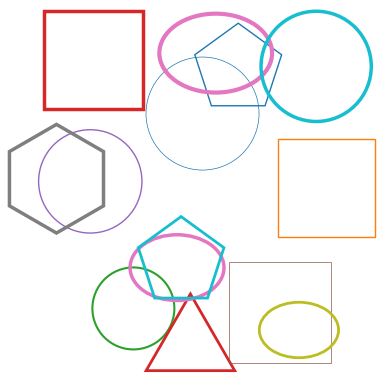[{"shape": "pentagon", "thickness": 1, "radius": 0.59, "center": [0.619, 0.821]}, {"shape": "circle", "thickness": 0.5, "radius": 0.73, "center": [0.526, 0.705]}, {"shape": "square", "thickness": 1, "radius": 0.63, "center": [0.848, 0.512]}, {"shape": "circle", "thickness": 1.5, "radius": 0.53, "center": [0.346, 0.199]}, {"shape": "square", "thickness": 2.5, "radius": 0.64, "center": [0.242, 0.844]}, {"shape": "triangle", "thickness": 2, "radius": 0.66, "center": [0.495, 0.104]}, {"shape": "circle", "thickness": 1, "radius": 0.67, "center": [0.234, 0.529]}, {"shape": "square", "thickness": 0.5, "radius": 0.66, "center": [0.727, 0.189]}, {"shape": "oval", "thickness": 3, "radius": 0.73, "center": [0.56, 0.862]}, {"shape": "oval", "thickness": 2.5, "radius": 0.61, "center": [0.46, 0.305]}, {"shape": "hexagon", "thickness": 2.5, "radius": 0.71, "center": [0.147, 0.536]}, {"shape": "oval", "thickness": 2, "radius": 0.51, "center": [0.776, 0.143]}, {"shape": "pentagon", "thickness": 2, "radius": 0.58, "center": [0.47, 0.32]}, {"shape": "circle", "thickness": 2.5, "radius": 0.72, "center": [0.821, 0.828]}]